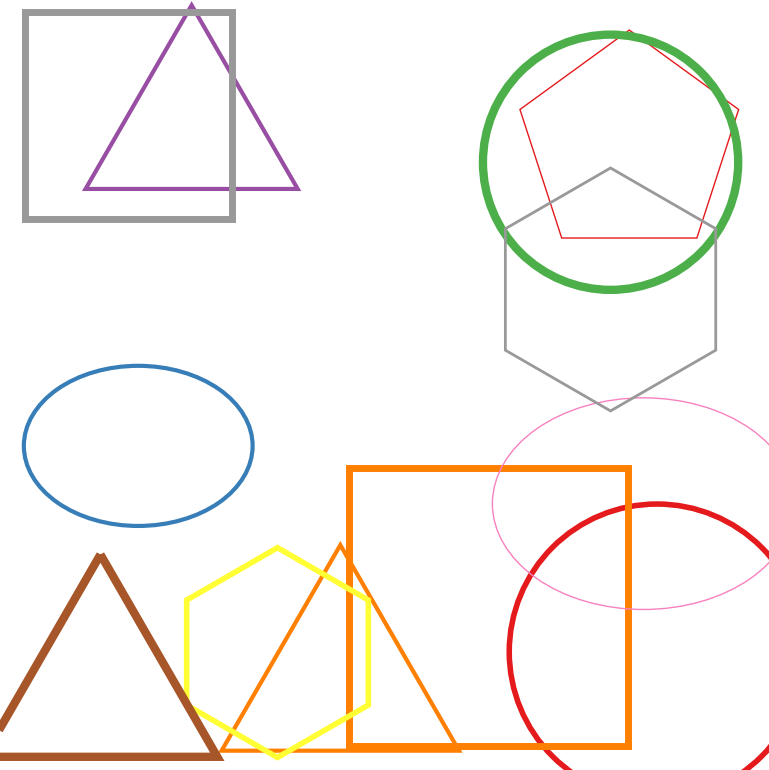[{"shape": "circle", "thickness": 2, "radius": 0.96, "center": [0.853, 0.153]}, {"shape": "pentagon", "thickness": 0.5, "radius": 0.75, "center": [0.817, 0.812]}, {"shape": "oval", "thickness": 1.5, "radius": 0.74, "center": [0.18, 0.421]}, {"shape": "circle", "thickness": 3, "radius": 0.83, "center": [0.793, 0.789]}, {"shape": "triangle", "thickness": 1.5, "radius": 0.8, "center": [0.249, 0.834]}, {"shape": "square", "thickness": 2.5, "radius": 0.9, "center": [0.635, 0.212]}, {"shape": "triangle", "thickness": 1.5, "radius": 0.89, "center": [0.442, 0.114]}, {"shape": "hexagon", "thickness": 2, "radius": 0.68, "center": [0.36, 0.152]}, {"shape": "triangle", "thickness": 3, "radius": 0.88, "center": [0.13, 0.105]}, {"shape": "oval", "thickness": 0.5, "radius": 0.98, "center": [0.836, 0.346]}, {"shape": "hexagon", "thickness": 1, "radius": 0.79, "center": [0.793, 0.624]}, {"shape": "square", "thickness": 2.5, "radius": 0.67, "center": [0.167, 0.85]}]